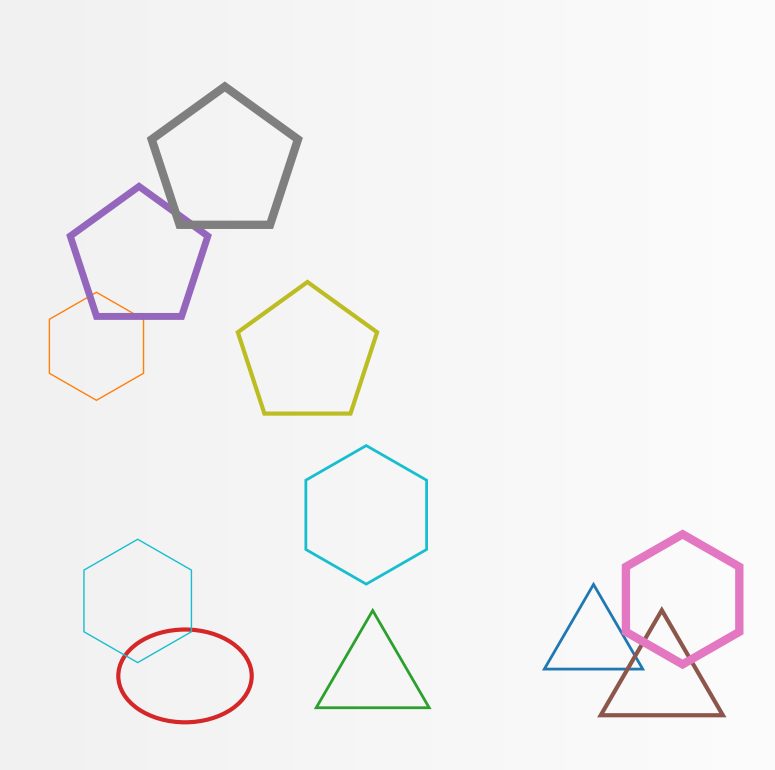[{"shape": "triangle", "thickness": 1, "radius": 0.37, "center": [0.766, 0.168]}, {"shape": "hexagon", "thickness": 0.5, "radius": 0.35, "center": [0.124, 0.55]}, {"shape": "triangle", "thickness": 1, "radius": 0.42, "center": [0.481, 0.123]}, {"shape": "oval", "thickness": 1.5, "radius": 0.43, "center": [0.239, 0.122]}, {"shape": "pentagon", "thickness": 2.5, "radius": 0.47, "center": [0.179, 0.665]}, {"shape": "triangle", "thickness": 1.5, "radius": 0.45, "center": [0.854, 0.117]}, {"shape": "hexagon", "thickness": 3, "radius": 0.42, "center": [0.881, 0.222]}, {"shape": "pentagon", "thickness": 3, "radius": 0.5, "center": [0.29, 0.788]}, {"shape": "pentagon", "thickness": 1.5, "radius": 0.47, "center": [0.397, 0.539]}, {"shape": "hexagon", "thickness": 1, "radius": 0.45, "center": [0.473, 0.331]}, {"shape": "hexagon", "thickness": 0.5, "radius": 0.4, "center": [0.178, 0.22]}]